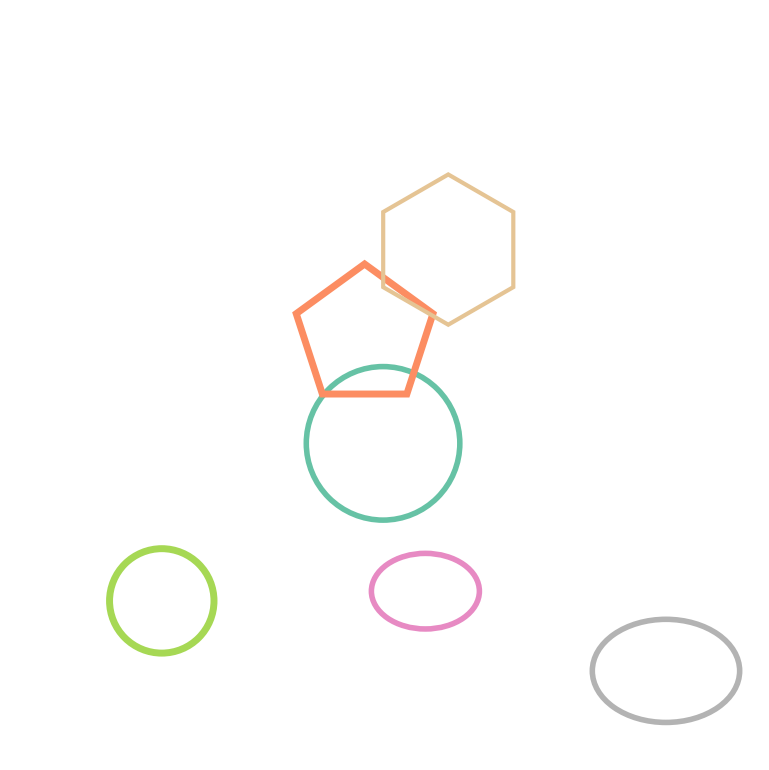[{"shape": "circle", "thickness": 2, "radius": 0.5, "center": [0.497, 0.424]}, {"shape": "pentagon", "thickness": 2.5, "radius": 0.47, "center": [0.474, 0.564]}, {"shape": "oval", "thickness": 2, "radius": 0.35, "center": [0.552, 0.232]}, {"shape": "circle", "thickness": 2.5, "radius": 0.34, "center": [0.21, 0.22]}, {"shape": "hexagon", "thickness": 1.5, "radius": 0.49, "center": [0.582, 0.676]}, {"shape": "oval", "thickness": 2, "radius": 0.48, "center": [0.865, 0.129]}]